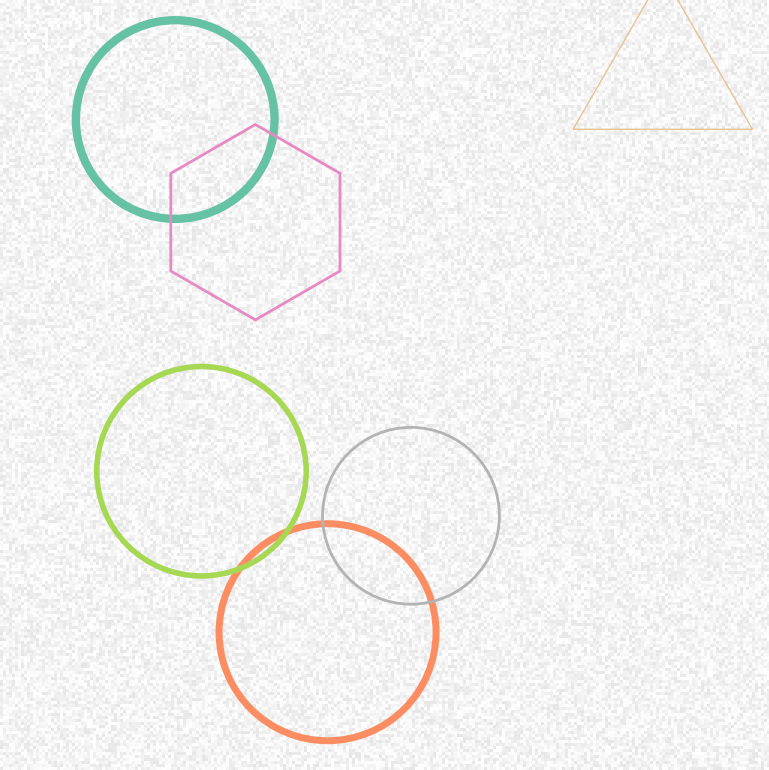[{"shape": "circle", "thickness": 3, "radius": 0.65, "center": [0.228, 0.845]}, {"shape": "circle", "thickness": 2.5, "radius": 0.7, "center": [0.425, 0.179]}, {"shape": "hexagon", "thickness": 1, "radius": 0.63, "center": [0.332, 0.711]}, {"shape": "circle", "thickness": 2, "radius": 0.68, "center": [0.262, 0.388]}, {"shape": "triangle", "thickness": 0.5, "radius": 0.67, "center": [0.861, 0.899]}, {"shape": "circle", "thickness": 1, "radius": 0.57, "center": [0.534, 0.33]}]